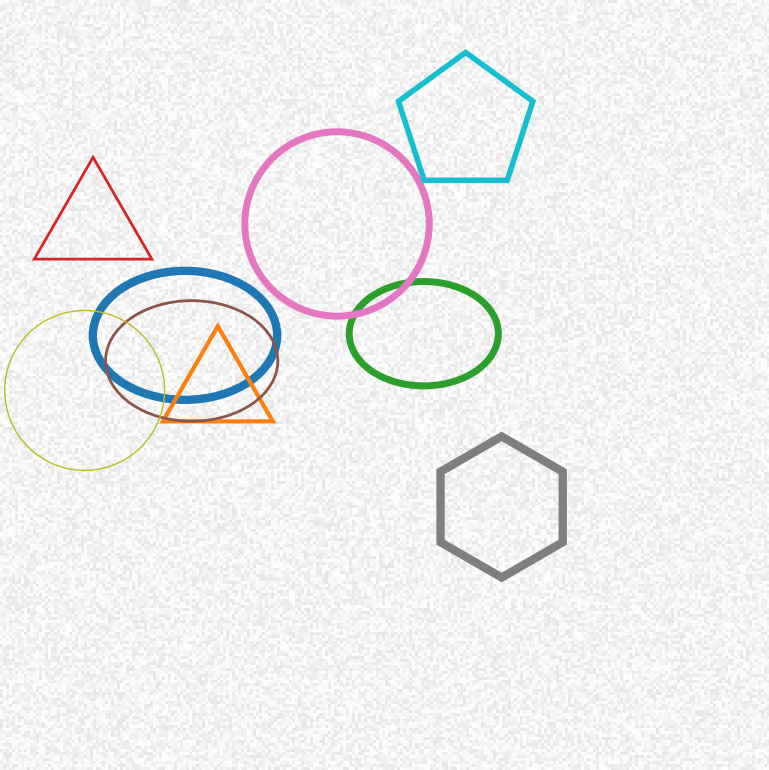[{"shape": "oval", "thickness": 3, "radius": 0.6, "center": [0.24, 0.564]}, {"shape": "triangle", "thickness": 1.5, "radius": 0.41, "center": [0.283, 0.494]}, {"shape": "oval", "thickness": 2.5, "radius": 0.48, "center": [0.55, 0.567]}, {"shape": "triangle", "thickness": 1, "radius": 0.44, "center": [0.121, 0.708]}, {"shape": "oval", "thickness": 1, "radius": 0.56, "center": [0.249, 0.531]}, {"shape": "circle", "thickness": 2.5, "radius": 0.6, "center": [0.438, 0.709]}, {"shape": "hexagon", "thickness": 3, "radius": 0.46, "center": [0.651, 0.342]}, {"shape": "circle", "thickness": 0.5, "radius": 0.52, "center": [0.11, 0.493]}, {"shape": "pentagon", "thickness": 2, "radius": 0.46, "center": [0.605, 0.84]}]